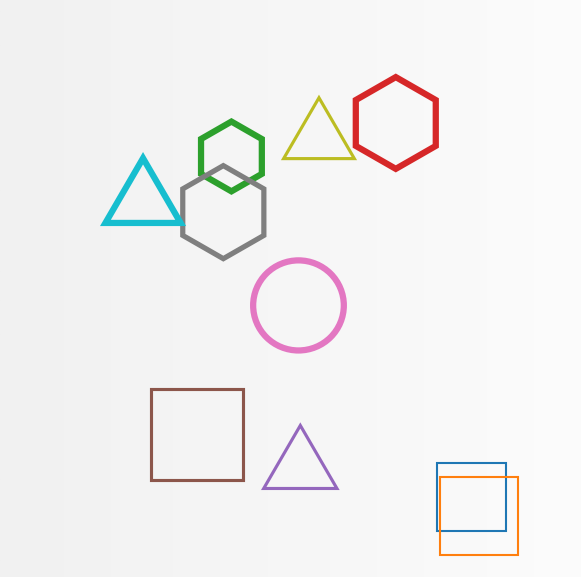[{"shape": "square", "thickness": 1, "radius": 0.3, "center": [0.811, 0.139]}, {"shape": "square", "thickness": 1, "radius": 0.33, "center": [0.824, 0.106]}, {"shape": "hexagon", "thickness": 3, "radius": 0.3, "center": [0.398, 0.728]}, {"shape": "hexagon", "thickness": 3, "radius": 0.4, "center": [0.681, 0.786]}, {"shape": "triangle", "thickness": 1.5, "radius": 0.36, "center": [0.517, 0.19]}, {"shape": "square", "thickness": 1.5, "radius": 0.4, "center": [0.339, 0.247]}, {"shape": "circle", "thickness": 3, "radius": 0.39, "center": [0.514, 0.47]}, {"shape": "hexagon", "thickness": 2.5, "radius": 0.4, "center": [0.384, 0.632]}, {"shape": "triangle", "thickness": 1.5, "radius": 0.35, "center": [0.549, 0.76]}, {"shape": "triangle", "thickness": 3, "radius": 0.37, "center": [0.246, 0.65]}]